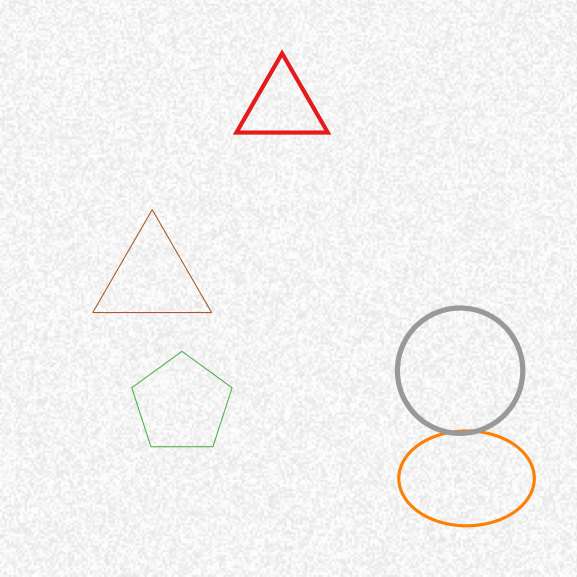[{"shape": "triangle", "thickness": 2, "radius": 0.46, "center": [0.488, 0.815]}, {"shape": "pentagon", "thickness": 0.5, "radius": 0.46, "center": [0.315, 0.299]}, {"shape": "oval", "thickness": 1.5, "radius": 0.59, "center": [0.808, 0.171]}, {"shape": "triangle", "thickness": 0.5, "radius": 0.59, "center": [0.264, 0.517]}, {"shape": "circle", "thickness": 2.5, "radius": 0.54, "center": [0.797, 0.357]}]